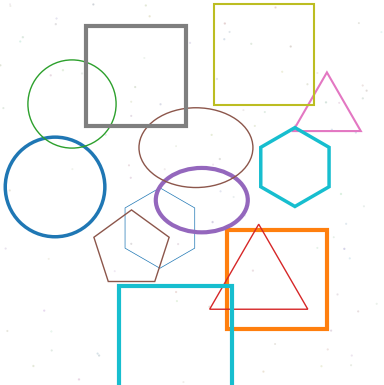[{"shape": "hexagon", "thickness": 0.5, "radius": 0.52, "center": [0.415, 0.408]}, {"shape": "circle", "thickness": 2.5, "radius": 0.65, "center": [0.143, 0.514]}, {"shape": "square", "thickness": 3, "radius": 0.65, "center": [0.72, 0.274]}, {"shape": "circle", "thickness": 1, "radius": 0.57, "center": [0.187, 0.73]}, {"shape": "triangle", "thickness": 1, "radius": 0.74, "center": [0.672, 0.27]}, {"shape": "oval", "thickness": 3, "radius": 0.6, "center": [0.524, 0.48]}, {"shape": "pentagon", "thickness": 1, "radius": 0.51, "center": [0.342, 0.352]}, {"shape": "oval", "thickness": 1, "radius": 0.74, "center": [0.509, 0.617]}, {"shape": "triangle", "thickness": 1.5, "radius": 0.51, "center": [0.849, 0.71]}, {"shape": "square", "thickness": 3, "radius": 0.64, "center": [0.353, 0.802]}, {"shape": "square", "thickness": 1.5, "radius": 0.65, "center": [0.685, 0.859]}, {"shape": "hexagon", "thickness": 2.5, "radius": 0.51, "center": [0.766, 0.566]}, {"shape": "square", "thickness": 3, "radius": 0.73, "center": [0.456, 0.11]}]